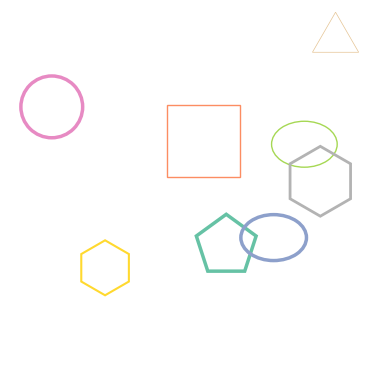[{"shape": "pentagon", "thickness": 2.5, "radius": 0.41, "center": [0.588, 0.362]}, {"shape": "square", "thickness": 1, "radius": 0.47, "center": [0.529, 0.633]}, {"shape": "oval", "thickness": 2.5, "radius": 0.43, "center": [0.711, 0.383]}, {"shape": "circle", "thickness": 2.5, "radius": 0.4, "center": [0.134, 0.722]}, {"shape": "oval", "thickness": 1, "radius": 0.43, "center": [0.791, 0.625]}, {"shape": "hexagon", "thickness": 1.5, "radius": 0.36, "center": [0.273, 0.304]}, {"shape": "triangle", "thickness": 0.5, "radius": 0.35, "center": [0.872, 0.899]}, {"shape": "hexagon", "thickness": 2, "radius": 0.45, "center": [0.832, 0.529]}]